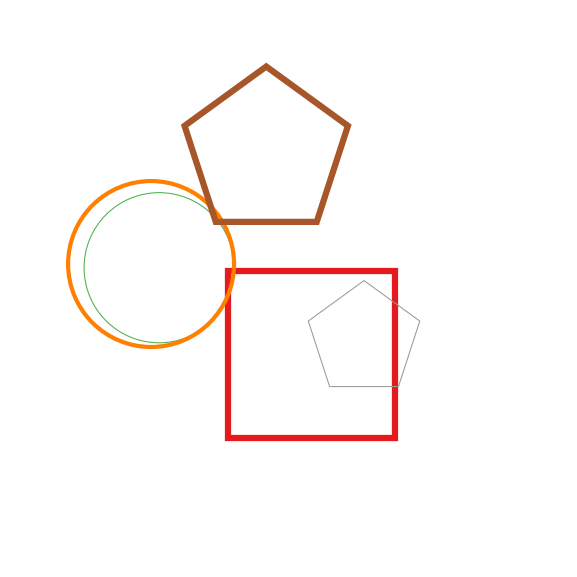[{"shape": "square", "thickness": 3, "radius": 0.72, "center": [0.539, 0.385]}, {"shape": "circle", "thickness": 0.5, "radius": 0.65, "center": [0.276, 0.536]}, {"shape": "circle", "thickness": 2, "radius": 0.72, "center": [0.262, 0.542]}, {"shape": "pentagon", "thickness": 3, "radius": 0.74, "center": [0.461, 0.735]}, {"shape": "pentagon", "thickness": 0.5, "radius": 0.51, "center": [0.63, 0.412]}]